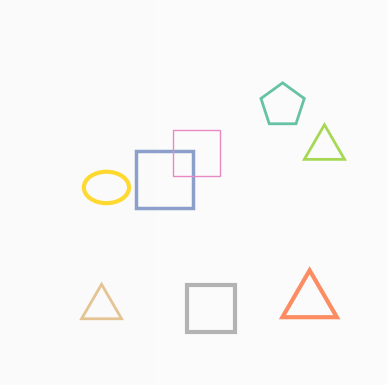[{"shape": "pentagon", "thickness": 2, "radius": 0.29, "center": [0.729, 0.726]}, {"shape": "triangle", "thickness": 3, "radius": 0.41, "center": [0.799, 0.217]}, {"shape": "square", "thickness": 2.5, "radius": 0.37, "center": [0.425, 0.534]}, {"shape": "square", "thickness": 1, "radius": 0.3, "center": [0.507, 0.603]}, {"shape": "triangle", "thickness": 2, "radius": 0.3, "center": [0.837, 0.616]}, {"shape": "oval", "thickness": 3, "radius": 0.29, "center": [0.275, 0.513]}, {"shape": "triangle", "thickness": 2, "radius": 0.3, "center": [0.262, 0.202]}, {"shape": "square", "thickness": 3, "radius": 0.31, "center": [0.544, 0.198]}]